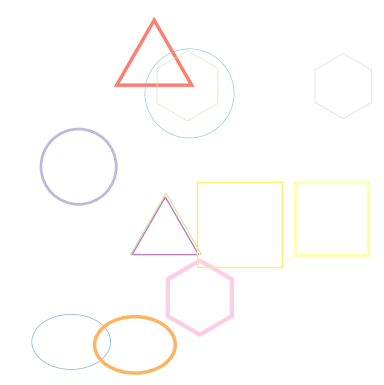[{"shape": "circle", "thickness": 0.5, "radius": 0.58, "center": [0.492, 0.757]}, {"shape": "square", "thickness": 2.5, "radius": 0.47, "center": [0.862, 0.433]}, {"shape": "circle", "thickness": 2, "radius": 0.49, "center": [0.204, 0.567]}, {"shape": "triangle", "thickness": 2.5, "radius": 0.56, "center": [0.4, 0.835]}, {"shape": "oval", "thickness": 0.5, "radius": 0.51, "center": [0.185, 0.112]}, {"shape": "oval", "thickness": 2.5, "radius": 0.52, "center": [0.35, 0.104]}, {"shape": "triangle", "thickness": 0.5, "radius": 0.53, "center": [0.431, 0.392]}, {"shape": "hexagon", "thickness": 3, "radius": 0.48, "center": [0.519, 0.227]}, {"shape": "hexagon", "thickness": 0.5, "radius": 0.42, "center": [0.891, 0.776]}, {"shape": "triangle", "thickness": 1, "radius": 0.5, "center": [0.429, 0.388]}, {"shape": "hexagon", "thickness": 0.5, "radius": 0.46, "center": [0.487, 0.777]}, {"shape": "square", "thickness": 1, "radius": 0.55, "center": [0.623, 0.417]}]